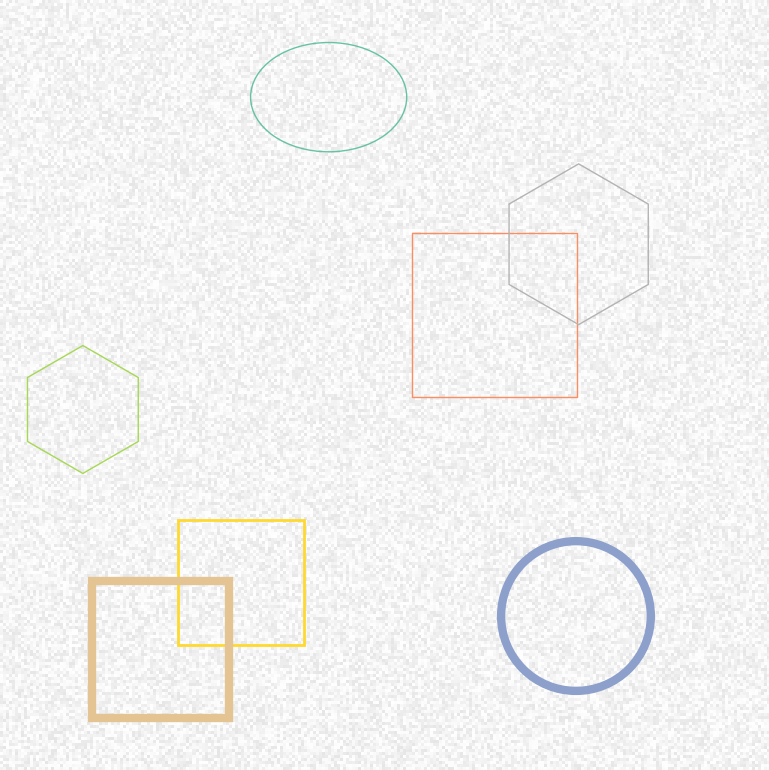[{"shape": "oval", "thickness": 0.5, "radius": 0.51, "center": [0.427, 0.874]}, {"shape": "square", "thickness": 0.5, "radius": 0.53, "center": [0.642, 0.591]}, {"shape": "circle", "thickness": 3, "radius": 0.49, "center": [0.748, 0.2]}, {"shape": "hexagon", "thickness": 0.5, "radius": 0.42, "center": [0.108, 0.468]}, {"shape": "square", "thickness": 1, "radius": 0.41, "center": [0.313, 0.243]}, {"shape": "square", "thickness": 3, "radius": 0.45, "center": [0.209, 0.156]}, {"shape": "hexagon", "thickness": 0.5, "radius": 0.52, "center": [0.752, 0.683]}]